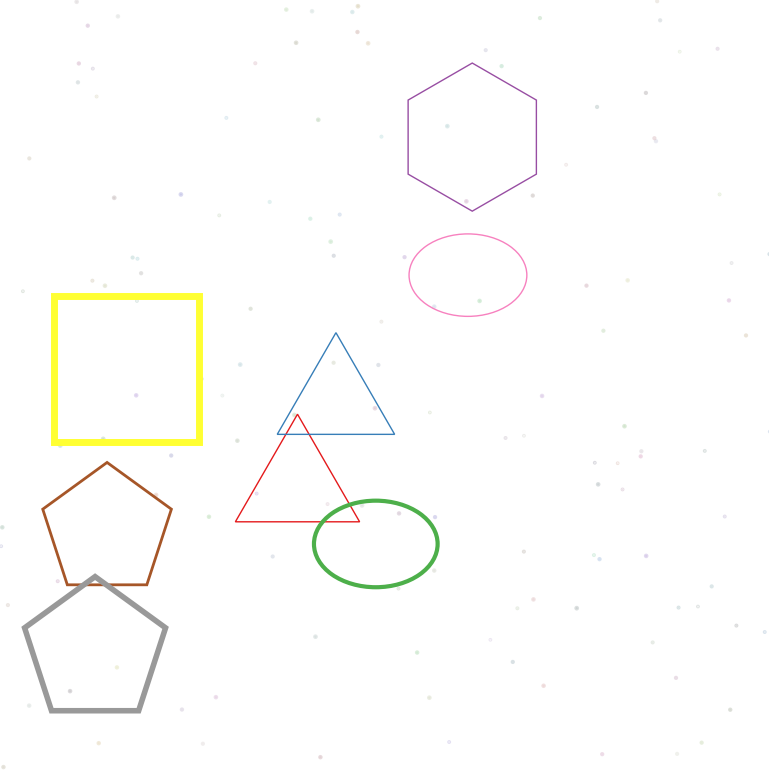[{"shape": "triangle", "thickness": 0.5, "radius": 0.47, "center": [0.386, 0.369]}, {"shape": "triangle", "thickness": 0.5, "radius": 0.44, "center": [0.436, 0.48]}, {"shape": "oval", "thickness": 1.5, "radius": 0.4, "center": [0.488, 0.294]}, {"shape": "hexagon", "thickness": 0.5, "radius": 0.48, "center": [0.613, 0.822]}, {"shape": "square", "thickness": 2.5, "radius": 0.47, "center": [0.164, 0.521]}, {"shape": "pentagon", "thickness": 1, "radius": 0.44, "center": [0.139, 0.312]}, {"shape": "oval", "thickness": 0.5, "radius": 0.38, "center": [0.608, 0.643]}, {"shape": "pentagon", "thickness": 2, "radius": 0.48, "center": [0.123, 0.155]}]